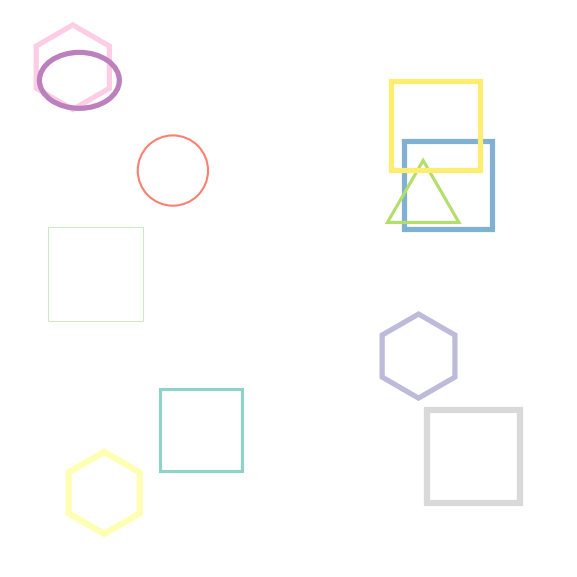[{"shape": "square", "thickness": 1.5, "radius": 0.35, "center": [0.348, 0.254]}, {"shape": "hexagon", "thickness": 3, "radius": 0.36, "center": [0.18, 0.146]}, {"shape": "hexagon", "thickness": 2.5, "radius": 0.36, "center": [0.725, 0.383]}, {"shape": "circle", "thickness": 1, "radius": 0.3, "center": [0.299, 0.704]}, {"shape": "square", "thickness": 2.5, "radius": 0.38, "center": [0.776, 0.679]}, {"shape": "triangle", "thickness": 1.5, "radius": 0.36, "center": [0.733, 0.65]}, {"shape": "hexagon", "thickness": 2.5, "radius": 0.37, "center": [0.126, 0.883]}, {"shape": "square", "thickness": 3, "radius": 0.4, "center": [0.82, 0.209]}, {"shape": "oval", "thickness": 2.5, "radius": 0.35, "center": [0.137, 0.86]}, {"shape": "square", "thickness": 0.5, "radius": 0.41, "center": [0.165, 0.525]}, {"shape": "square", "thickness": 2.5, "radius": 0.39, "center": [0.754, 0.782]}]